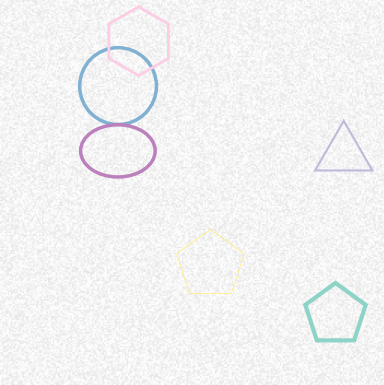[{"shape": "pentagon", "thickness": 3, "radius": 0.41, "center": [0.871, 0.183]}, {"shape": "triangle", "thickness": 1.5, "radius": 0.43, "center": [0.893, 0.6]}, {"shape": "circle", "thickness": 2.5, "radius": 0.5, "center": [0.307, 0.776]}, {"shape": "hexagon", "thickness": 2, "radius": 0.45, "center": [0.36, 0.893]}, {"shape": "oval", "thickness": 2.5, "radius": 0.48, "center": [0.306, 0.608]}, {"shape": "pentagon", "thickness": 0.5, "radius": 0.46, "center": [0.547, 0.312]}]